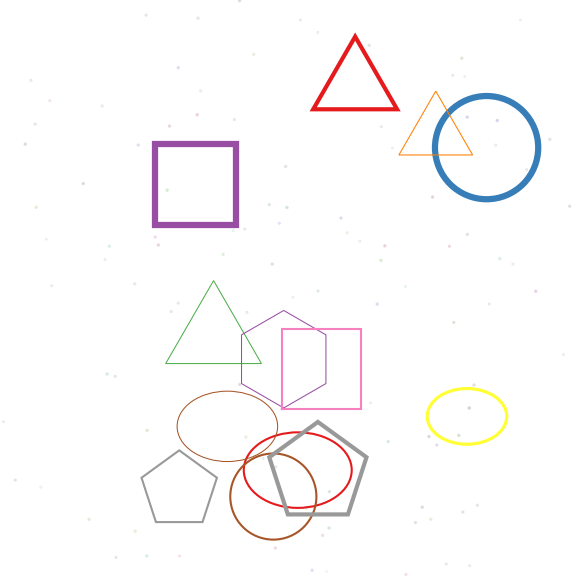[{"shape": "oval", "thickness": 1, "radius": 0.47, "center": [0.516, 0.185]}, {"shape": "triangle", "thickness": 2, "radius": 0.42, "center": [0.615, 0.852]}, {"shape": "circle", "thickness": 3, "radius": 0.45, "center": [0.843, 0.744]}, {"shape": "triangle", "thickness": 0.5, "radius": 0.48, "center": [0.37, 0.417]}, {"shape": "square", "thickness": 3, "radius": 0.35, "center": [0.339, 0.679]}, {"shape": "hexagon", "thickness": 0.5, "radius": 0.42, "center": [0.491, 0.377]}, {"shape": "triangle", "thickness": 0.5, "radius": 0.37, "center": [0.755, 0.768]}, {"shape": "oval", "thickness": 1.5, "radius": 0.34, "center": [0.809, 0.278]}, {"shape": "oval", "thickness": 0.5, "radius": 0.44, "center": [0.394, 0.261]}, {"shape": "circle", "thickness": 1, "radius": 0.37, "center": [0.473, 0.139]}, {"shape": "square", "thickness": 1, "radius": 0.34, "center": [0.557, 0.36]}, {"shape": "pentagon", "thickness": 2, "radius": 0.44, "center": [0.55, 0.18]}, {"shape": "pentagon", "thickness": 1, "radius": 0.34, "center": [0.31, 0.151]}]